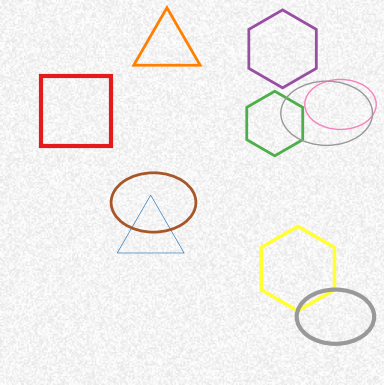[{"shape": "square", "thickness": 3, "radius": 0.45, "center": [0.197, 0.711]}, {"shape": "triangle", "thickness": 0.5, "radius": 0.5, "center": [0.391, 0.393]}, {"shape": "hexagon", "thickness": 2, "radius": 0.42, "center": [0.714, 0.679]}, {"shape": "hexagon", "thickness": 2, "radius": 0.51, "center": [0.734, 0.873]}, {"shape": "triangle", "thickness": 2, "radius": 0.5, "center": [0.434, 0.88]}, {"shape": "hexagon", "thickness": 2.5, "radius": 0.55, "center": [0.774, 0.302]}, {"shape": "oval", "thickness": 2, "radius": 0.55, "center": [0.399, 0.474]}, {"shape": "oval", "thickness": 1, "radius": 0.46, "center": [0.884, 0.729]}, {"shape": "oval", "thickness": 1, "radius": 0.6, "center": [0.848, 0.706]}, {"shape": "oval", "thickness": 3, "radius": 0.5, "center": [0.871, 0.177]}]